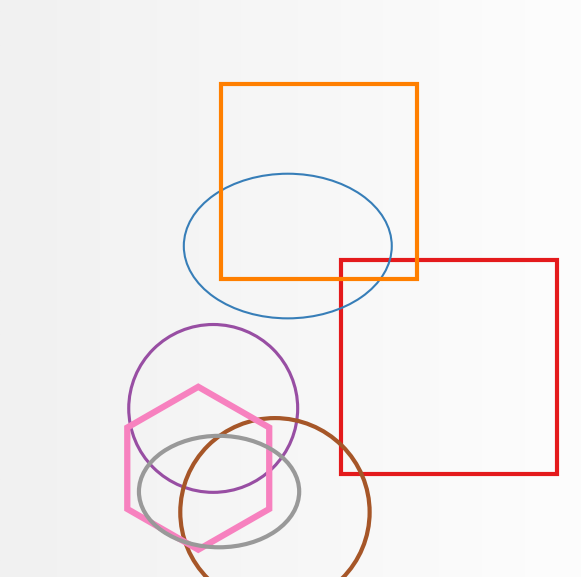[{"shape": "square", "thickness": 2, "radius": 0.93, "center": [0.773, 0.364]}, {"shape": "oval", "thickness": 1, "radius": 0.89, "center": [0.495, 0.573]}, {"shape": "circle", "thickness": 1.5, "radius": 0.73, "center": [0.367, 0.292]}, {"shape": "square", "thickness": 2, "radius": 0.84, "center": [0.55, 0.685]}, {"shape": "circle", "thickness": 2, "radius": 0.81, "center": [0.473, 0.112]}, {"shape": "hexagon", "thickness": 3, "radius": 0.7, "center": [0.341, 0.188]}, {"shape": "oval", "thickness": 2, "radius": 0.69, "center": [0.377, 0.148]}]